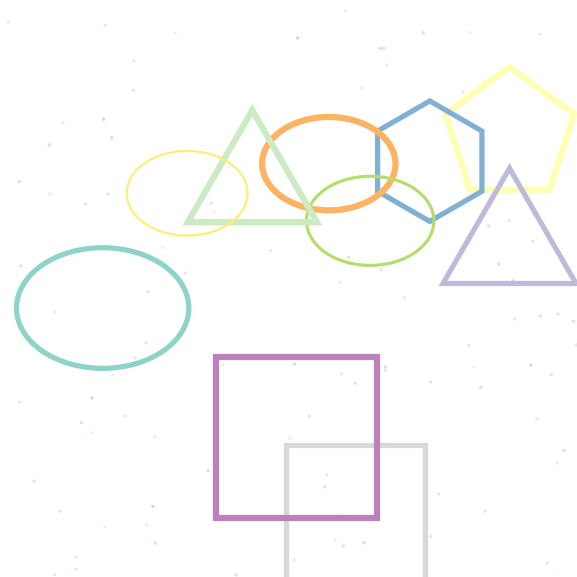[{"shape": "oval", "thickness": 2.5, "radius": 0.75, "center": [0.178, 0.466]}, {"shape": "pentagon", "thickness": 3, "radius": 0.59, "center": [0.883, 0.765]}, {"shape": "triangle", "thickness": 2.5, "radius": 0.67, "center": [0.882, 0.575]}, {"shape": "hexagon", "thickness": 2.5, "radius": 0.52, "center": [0.744, 0.72]}, {"shape": "oval", "thickness": 3, "radius": 0.58, "center": [0.569, 0.716]}, {"shape": "oval", "thickness": 1.5, "radius": 0.55, "center": [0.641, 0.617]}, {"shape": "square", "thickness": 2.5, "radius": 0.6, "center": [0.615, 0.108]}, {"shape": "square", "thickness": 3, "radius": 0.7, "center": [0.513, 0.241]}, {"shape": "triangle", "thickness": 3, "radius": 0.65, "center": [0.437, 0.679]}, {"shape": "oval", "thickness": 1, "radius": 0.52, "center": [0.324, 0.664]}]